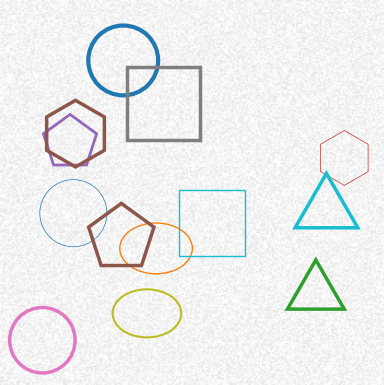[{"shape": "circle", "thickness": 3, "radius": 0.45, "center": [0.32, 0.843]}, {"shape": "circle", "thickness": 0.5, "radius": 0.44, "center": [0.191, 0.446]}, {"shape": "oval", "thickness": 1, "radius": 0.47, "center": [0.405, 0.355]}, {"shape": "triangle", "thickness": 2.5, "radius": 0.43, "center": [0.82, 0.24]}, {"shape": "hexagon", "thickness": 0.5, "radius": 0.36, "center": [0.894, 0.59]}, {"shape": "pentagon", "thickness": 2, "radius": 0.36, "center": [0.182, 0.63]}, {"shape": "hexagon", "thickness": 2.5, "radius": 0.43, "center": [0.196, 0.653]}, {"shape": "pentagon", "thickness": 2.5, "radius": 0.45, "center": [0.315, 0.383]}, {"shape": "circle", "thickness": 2.5, "radius": 0.42, "center": [0.11, 0.116]}, {"shape": "square", "thickness": 2.5, "radius": 0.47, "center": [0.425, 0.732]}, {"shape": "oval", "thickness": 1.5, "radius": 0.45, "center": [0.382, 0.186]}, {"shape": "triangle", "thickness": 2.5, "radius": 0.47, "center": [0.848, 0.455]}, {"shape": "square", "thickness": 1, "radius": 0.43, "center": [0.551, 0.42]}]